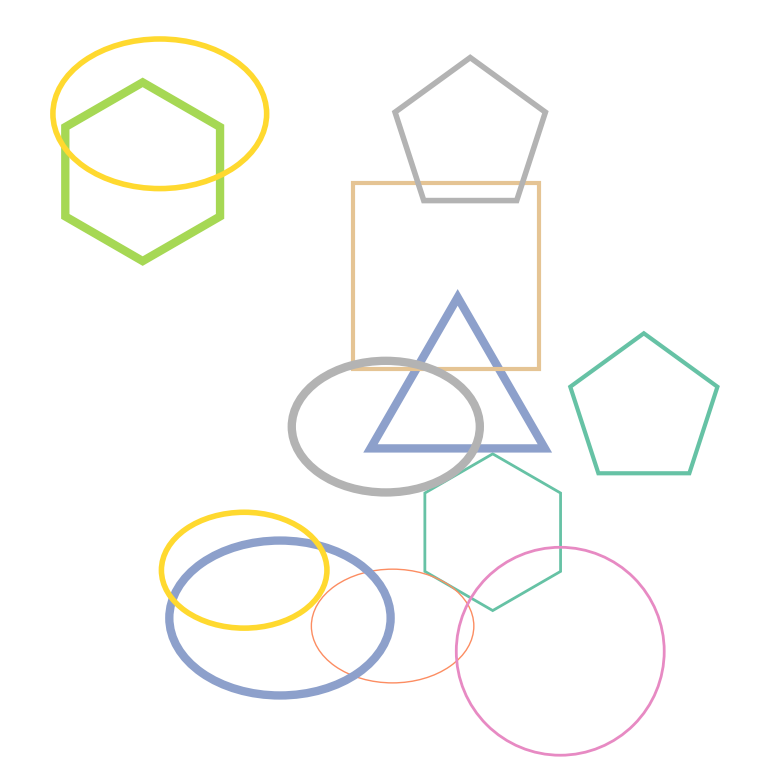[{"shape": "hexagon", "thickness": 1, "radius": 0.51, "center": [0.64, 0.309]}, {"shape": "pentagon", "thickness": 1.5, "radius": 0.5, "center": [0.836, 0.467]}, {"shape": "oval", "thickness": 0.5, "radius": 0.53, "center": [0.51, 0.187]}, {"shape": "triangle", "thickness": 3, "radius": 0.65, "center": [0.594, 0.483]}, {"shape": "oval", "thickness": 3, "radius": 0.72, "center": [0.364, 0.197]}, {"shape": "circle", "thickness": 1, "radius": 0.68, "center": [0.728, 0.154]}, {"shape": "hexagon", "thickness": 3, "radius": 0.58, "center": [0.185, 0.777]}, {"shape": "oval", "thickness": 2, "radius": 0.69, "center": [0.208, 0.852]}, {"shape": "oval", "thickness": 2, "radius": 0.54, "center": [0.317, 0.259]}, {"shape": "square", "thickness": 1.5, "radius": 0.6, "center": [0.579, 0.642]}, {"shape": "oval", "thickness": 3, "radius": 0.61, "center": [0.501, 0.446]}, {"shape": "pentagon", "thickness": 2, "radius": 0.51, "center": [0.611, 0.823]}]